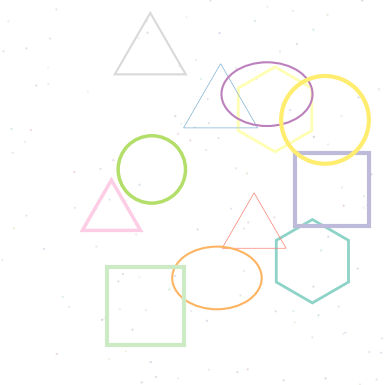[{"shape": "hexagon", "thickness": 2, "radius": 0.54, "center": [0.811, 0.322]}, {"shape": "hexagon", "thickness": 2, "radius": 0.55, "center": [0.714, 0.716]}, {"shape": "square", "thickness": 3, "radius": 0.48, "center": [0.862, 0.508]}, {"shape": "triangle", "thickness": 0.5, "radius": 0.48, "center": [0.66, 0.403]}, {"shape": "triangle", "thickness": 0.5, "radius": 0.56, "center": [0.573, 0.723]}, {"shape": "oval", "thickness": 1.5, "radius": 0.58, "center": [0.564, 0.278]}, {"shape": "circle", "thickness": 2.5, "radius": 0.44, "center": [0.394, 0.56]}, {"shape": "triangle", "thickness": 2.5, "radius": 0.44, "center": [0.289, 0.445]}, {"shape": "triangle", "thickness": 1.5, "radius": 0.53, "center": [0.39, 0.86]}, {"shape": "oval", "thickness": 1.5, "radius": 0.59, "center": [0.693, 0.755]}, {"shape": "square", "thickness": 3, "radius": 0.5, "center": [0.378, 0.205]}, {"shape": "circle", "thickness": 3, "radius": 0.57, "center": [0.844, 0.689]}]